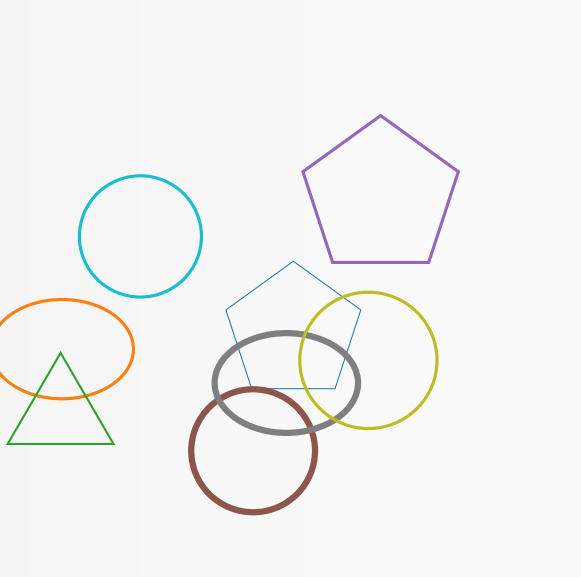[{"shape": "pentagon", "thickness": 0.5, "radius": 0.61, "center": [0.505, 0.425]}, {"shape": "oval", "thickness": 1.5, "radius": 0.61, "center": [0.107, 0.395]}, {"shape": "triangle", "thickness": 1, "radius": 0.53, "center": [0.104, 0.283]}, {"shape": "pentagon", "thickness": 1.5, "radius": 0.7, "center": [0.655, 0.658]}, {"shape": "circle", "thickness": 3, "radius": 0.53, "center": [0.435, 0.219]}, {"shape": "oval", "thickness": 3, "radius": 0.62, "center": [0.493, 0.336]}, {"shape": "circle", "thickness": 1.5, "radius": 0.59, "center": [0.634, 0.375]}, {"shape": "circle", "thickness": 1.5, "radius": 0.52, "center": [0.242, 0.59]}]